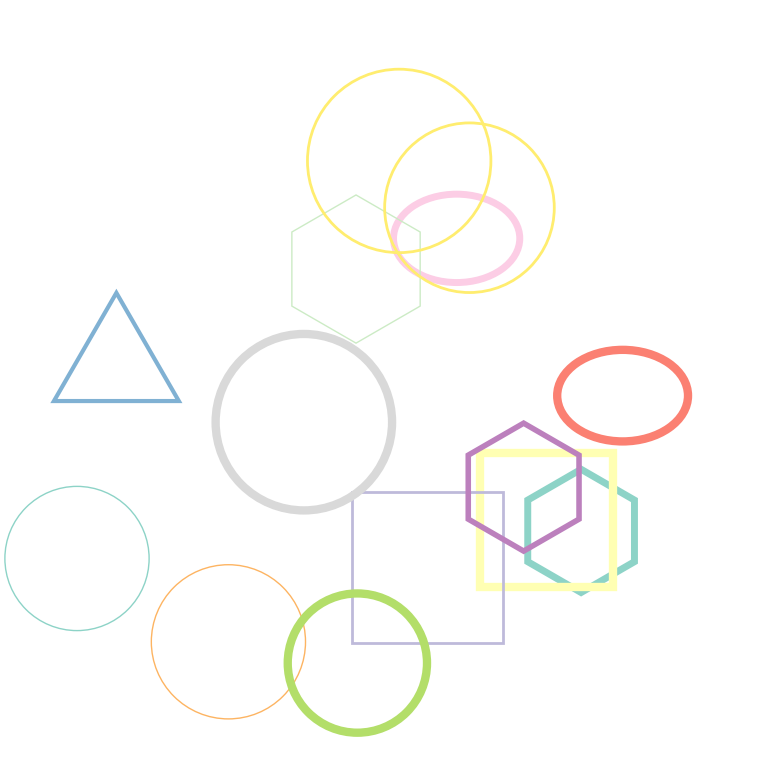[{"shape": "hexagon", "thickness": 2.5, "radius": 0.4, "center": [0.755, 0.311]}, {"shape": "circle", "thickness": 0.5, "radius": 0.47, "center": [0.1, 0.275]}, {"shape": "square", "thickness": 3, "radius": 0.43, "center": [0.71, 0.325]}, {"shape": "square", "thickness": 1, "radius": 0.49, "center": [0.555, 0.262]}, {"shape": "oval", "thickness": 3, "radius": 0.42, "center": [0.809, 0.486]}, {"shape": "triangle", "thickness": 1.5, "radius": 0.47, "center": [0.151, 0.526]}, {"shape": "circle", "thickness": 0.5, "radius": 0.5, "center": [0.297, 0.166]}, {"shape": "circle", "thickness": 3, "radius": 0.45, "center": [0.464, 0.139]}, {"shape": "oval", "thickness": 2.5, "radius": 0.41, "center": [0.593, 0.69]}, {"shape": "circle", "thickness": 3, "radius": 0.57, "center": [0.395, 0.452]}, {"shape": "hexagon", "thickness": 2, "radius": 0.42, "center": [0.68, 0.367]}, {"shape": "hexagon", "thickness": 0.5, "radius": 0.48, "center": [0.462, 0.651]}, {"shape": "circle", "thickness": 1, "radius": 0.6, "center": [0.518, 0.791]}, {"shape": "circle", "thickness": 1, "radius": 0.55, "center": [0.61, 0.73]}]